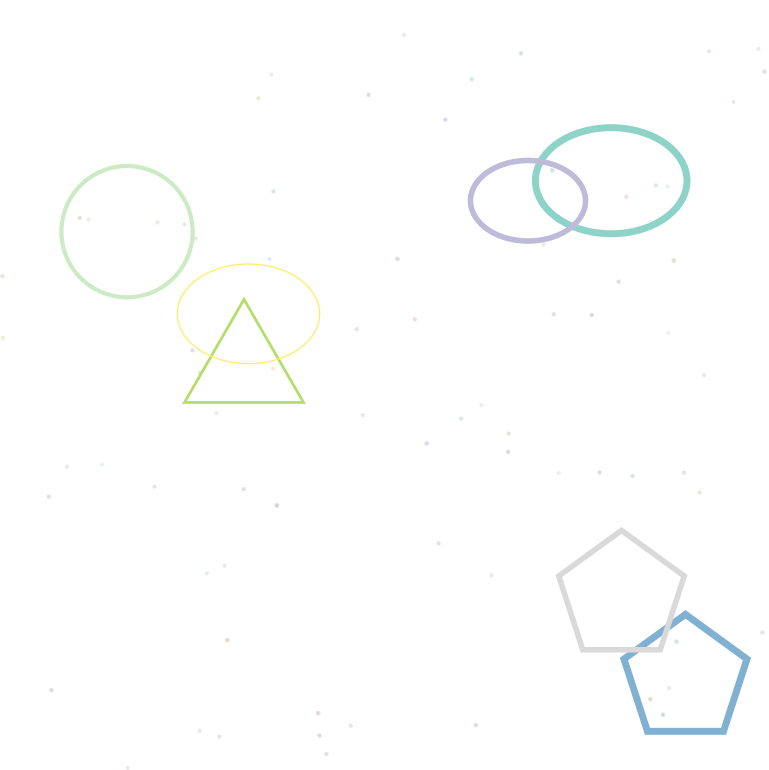[{"shape": "oval", "thickness": 2.5, "radius": 0.49, "center": [0.794, 0.765]}, {"shape": "oval", "thickness": 2, "radius": 0.37, "center": [0.686, 0.739]}, {"shape": "pentagon", "thickness": 2.5, "radius": 0.42, "center": [0.89, 0.118]}, {"shape": "triangle", "thickness": 1, "radius": 0.45, "center": [0.317, 0.522]}, {"shape": "pentagon", "thickness": 2, "radius": 0.43, "center": [0.807, 0.225]}, {"shape": "circle", "thickness": 1.5, "radius": 0.43, "center": [0.165, 0.699]}, {"shape": "oval", "thickness": 0.5, "radius": 0.46, "center": [0.323, 0.592]}]